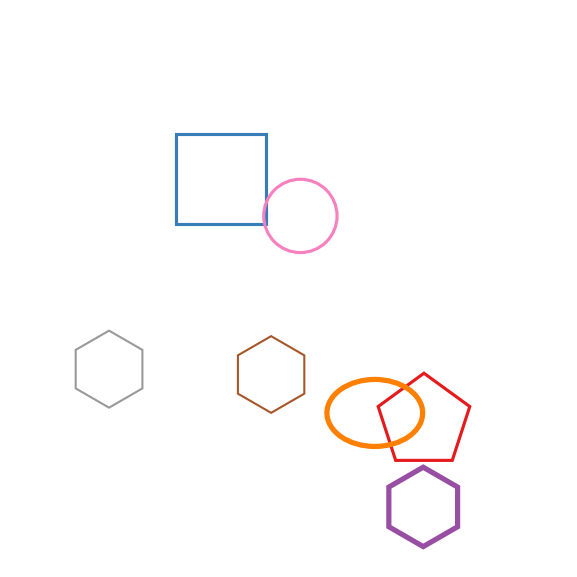[{"shape": "pentagon", "thickness": 1.5, "radius": 0.42, "center": [0.734, 0.269]}, {"shape": "square", "thickness": 1.5, "radius": 0.39, "center": [0.383, 0.689]}, {"shape": "hexagon", "thickness": 2.5, "radius": 0.34, "center": [0.733, 0.121]}, {"shape": "oval", "thickness": 2.5, "radius": 0.41, "center": [0.649, 0.284]}, {"shape": "hexagon", "thickness": 1, "radius": 0.33, "center": [0.469, 0.351]}, {"shape": "circle", "thickness": 1.5, "radius": 0.32, "center": [0.52, 0.625]}, {"shape": "hexagon", "thickness": 1, "radius": 0.33, "center": [0.189, 0.36]}]